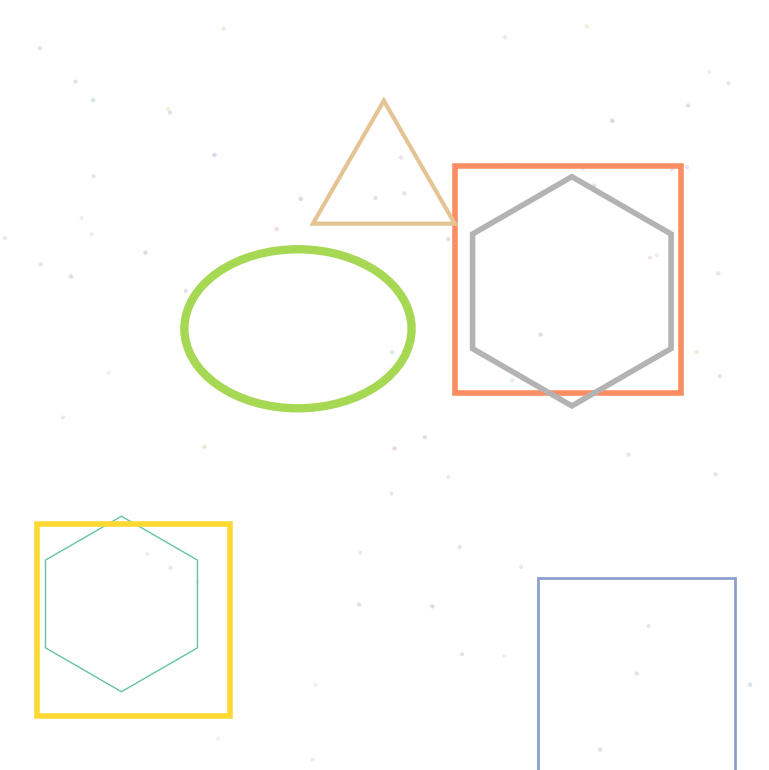[{"shape": "hexagon", "thickness": 0.5, "radius": 0.57, "center": [0.158, 0.216]}, {"shape": "square", "thickness": 2, "radius": 0.74, "center": [0.738, 0.637]}, {"shape": "square", "thickness": 1, "radius": 0.64, "center": [0.827, 0.121]}, {"shape": "oval", "thickness": 3, "radius": 0.74, "center": [0.387, 0.573]}, {"shape": "square", "thickness": 2, "radius": 0.63, "center": [0.173, 0.195]}, {"shape": "triangle", "thickness": 1.5, "radius": 0.53, "center": [0.498, 0.763]}, {"shape": "hexagon", "thickness": 2, "radius": 0.74, "center": [0.743, 0.622]}]